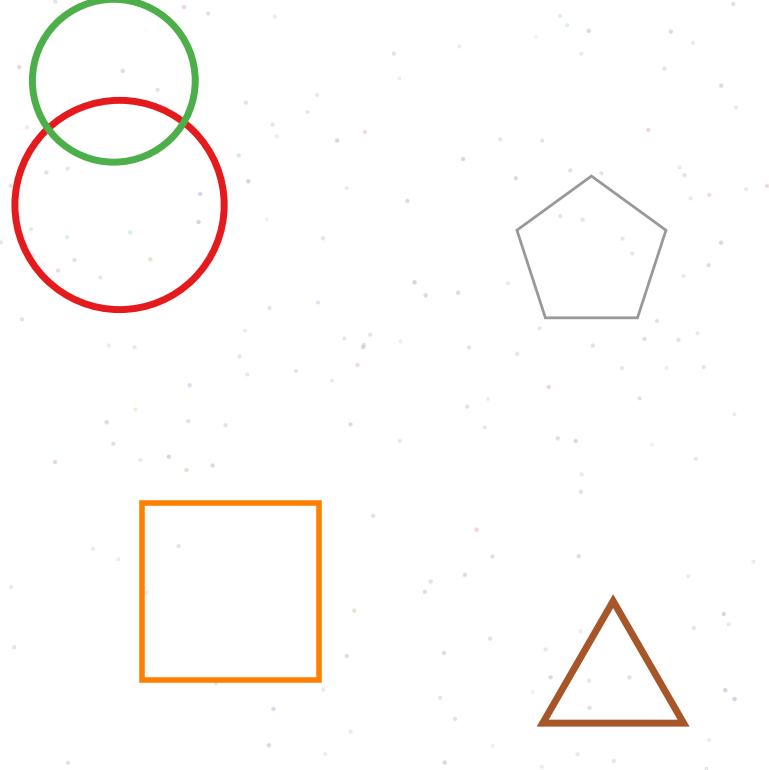[{"shape": "circle", "thickness": 2.5, "radius": 0.68, "center": [0.155, 0.734]}, {"shape": "circle", "thickness": 2.5, "radius": 0.53, "center": [0.148, 0.895]}, {"shape": "square", "thickness": 2, "radius": 0.57, "center": [0.3, 0.232]}, {"shape": "triangle", "thickness": 2.5, "radius": 0.53, "center": [0.796, 0.114]}, {"shape": "pentagon", "thickness": 1, "radius": 0.51, "center": [0.768, 0.67]}]